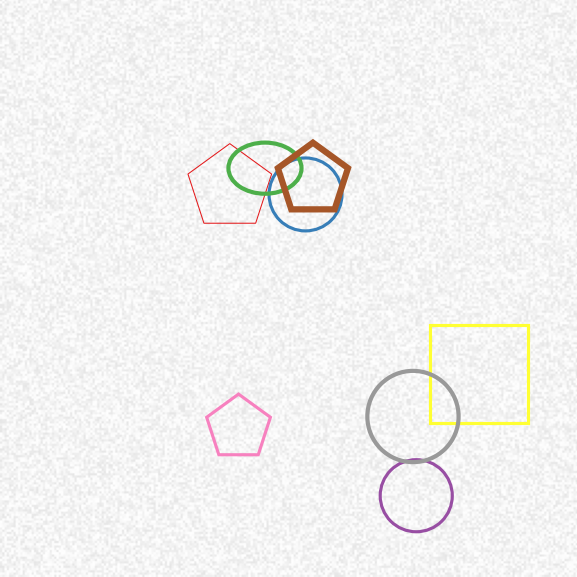[{"shape": "pentagon", "thickness": 0.5, "radius": 0.38, "center": [0.398, 0.674]}, {"shape": "circle", "thickness": 1.5, "radius": 0.32, "center": [0.529, 0.662]}, {"shape": "oval", "thickness": 2, "radius": 0.32, "center": [0.459, 0.708]}, {"shape": "circle", "thickness": 1.5, "radius": 0.31, "center": [0.721, 0.141]}, {"shape": "square", "thickness": 1.5, "radius": 0.42, "center": [0.829, 0.351]}, {"shape": "pentagon", "thickness": 3, "radius": 0.32, "center": [0.542, 0.688]}, {"shape": "pentagon", "thickness": 1.5, "radius": 0.29, "center": [0.413, 0.259]}, {"shape": "circle", "thickness": 2, "radius": 0.4, "center": [0.715, 0.278]}]